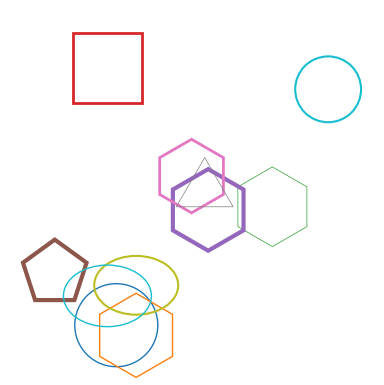[{"shape": "circle", "thickness": 1, "radius": 0.54, "center": [0.302, 0.155]}, {"shape": "hexagon", "thickness": 1, "radius": 0.55, "center": [0.353, 0.129]}, {"shape": "hexagon", "thickness": 0.5, "radius": 0.52, "center": [0.708, 0.463]}, {"shape": "square", "thickness": 2, "radius": 0.45, "center": [0.28, 0.824]}, {"shape": "hexagon", "thickness": 3, "radius": 0.53, "center": [0.541, 0.455]}, {"shape": "pentagon", "thickness": 3, "radius": 0.43, "center": [0.142, 0.291]}, {"shape": "hexagon", "thickness": 2, "radius": 0.48, "center": [0.498, 0.543]}, {"shape": "triangle", "thickness": 0.5, "radius": 0.43, "center": [0.532, 0.505]}, {"shape": "oval", "thickness": 1.5, "radius": 0.55, "center": [0.354, 0.259]}, {"shape": "circle", "thickness": 1.5, "radius": 0.43, "center": [0.852, 0.768]}, {"shape": "oval", "thickness": 1, "radius": 0.57, "center": [0.279, 0.232]}]